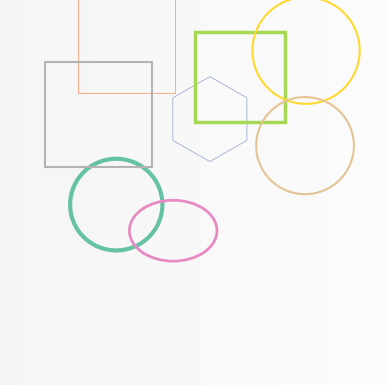[{"shape": "circle", "thickness": 3, "radius": 0.6, "center": [0.3, 0.469]}, {"shape": "square", "thickness": 0.5, "radius": 0.62, "center": [0.326, 0.883]}, {"shape": "hexagon", "thickness": 0.5, "radius": 0.55, "center": [0.542, 0.691]}, {"shape": "oval", "thickness": 2, "radius": 0.56, "center": [0.447, 0.401]}, {"shape": "square", "thickness": 2.5, "radius": 0.58, "center": [0.619, 0.799]}, {"shape": "circle", "thickness": 1.5, "radius": 0.69, "center": [0.79, 0.869]}, {"shape": "circle", "thickness": 1.5, "radius": 0.63, "center": [0.787, 0.622]}, {"shape": "square", "thickness": 1.5, "radius": 0.69, "center": [0.254, 0.703]}]